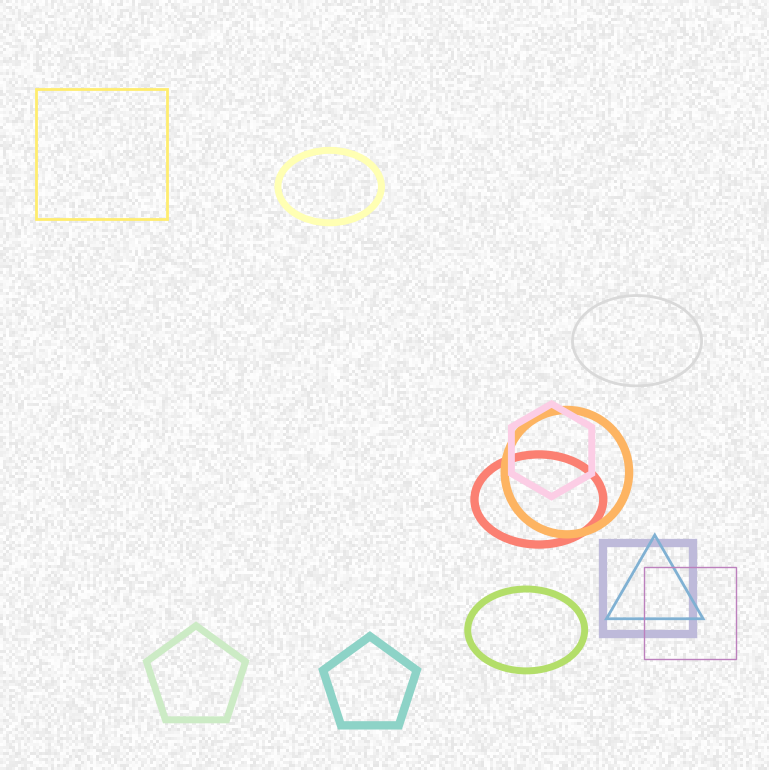[{"shape": "pentagon", "thickness": 3, "radius": 0.32, "center": [0.48, 0.11]}, {"shape": "oval", "thickness": 2.5, "radius": 0.34, "center": [0.428, 0.758]}, {"shape": "square", "thickness": 3, "radius": 0.29, "center": [0.842, 0.236]}, {"shape": "oval", "thickness": 3, "radius": 0.42, "center": [0.7, 0.351]}, {"shape": "triangle", "thickness": 1, "radius": 0.36, "center": [0.85, 0.233]}, {"shape": "circle", "thickness": 3, "radius": 0.4, "center": [0.736, 0.387]}, {"shape": "oval", "thickness": 2.5, "radius": 0.38, "center": [0.683, 0.182]}, {"shape": "hexagon", "thickness": 2.5, "radius": 0.3, "center": [0.716, 0.415]}, {"shape": "oval", "thickness": 1, "radius": 0.42, "center": [0.827, 0.558]}, {"shape": "square", "thickness": 0.5, "radius": 0.3, "center": [0.896, 0.204]}, {"shape": "pentagon", "thickness": 2.5, "radius": 0.34, "center": [0.255, 0.12]}, {"shape": "square", "thickness": 1, "radius": 0.42, "center": [0.132, 0.8]}]